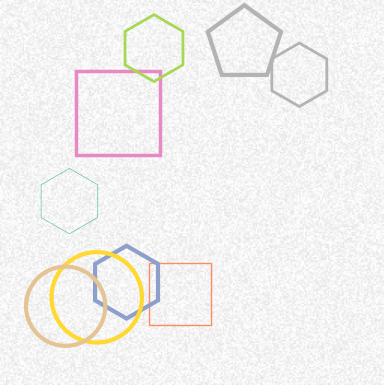[{"shape": "hexagon", "thickness": 0.5, "radius": 0.42, "center": [0.18, 0.478]}, {"shape": "square", "thickness": 1, "radius": 0.4, "center": [0.467, 0.236]}, {"shape": "hexagon", "thickness": 3, "radius": 0.47, "center": [0.329, 0.267]}, {"shape": "square", "thickness": 2.5, "radius": 0.54, "center": [0.307, 0.707]}, {"shape": "hexagon", "thickness": 2, "radius": 0.43, "center": [0.4, 0.875]}, {"shape": "circle", "thickness": 3, "radius": 0.59, "center": [0.251, 0.228]}, {"shape": "circle", "thickness": 3, "radius": 0.51, "center": [0.17, 0.205]}, {"shape": "pentagon", "thickness": 3, "radius": 0.5, "center": [0.635, 0.886]}, {"shape": "hexagon", "thickness": 2, "radius": 0.41, "center": [0.777, 0.806]}]